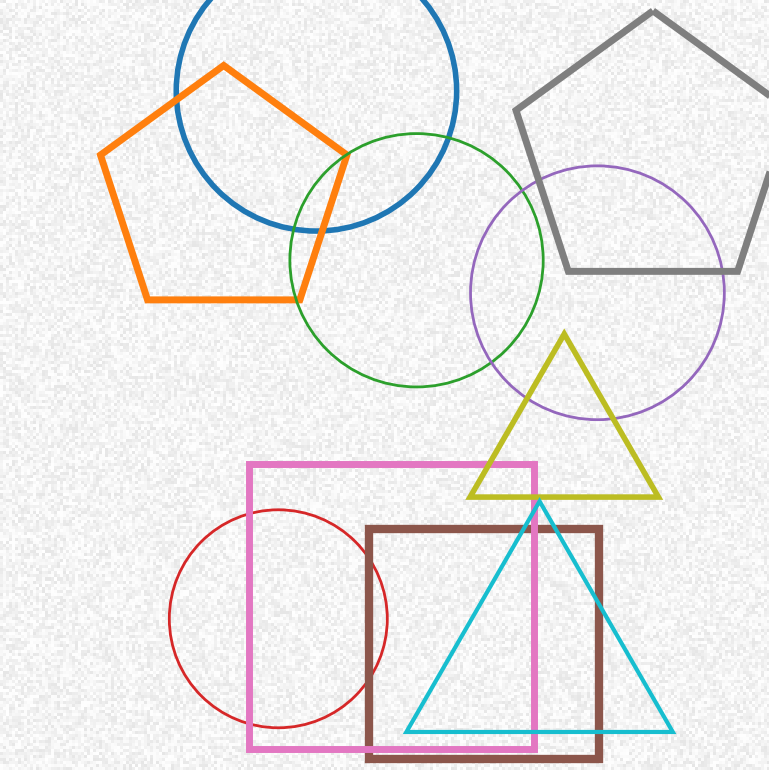[{"shape": "circle", "thickness": 2, "radius": 0.91, "center": [0.411, 0.882]}, {"shape": "pentagon", "thickness": 2.5, "radius": 0.84, "center": [0.291, 0.747]}, {"shape": "circle", "thickness": 1, "radius": 0.82, "center": [0.541, 0.662]}, {"shape": "circle", "thickness": 1, "radius": 0.71, "center": [0.361, 0.196]}, {"shape": "circle", "thickness": 1, "radius": 0.82, "center": [0.776, 0.62]}, {"shape": "square", "thickness": 3, "radius": 0.75, "center": [0.628, 0.163]}, {"shape": "square", "thickness": 2.5, "radius": 0.93, "center": [0.509, 0.213]}, {"shape": "pentagon", "thickness": 2.5, "radius": 0.94, "center": [0.848, 0.799]}, {"shape": "triangle", "thickness": 2, "radius": 0.71, "center": [0.733, 0.425]}, {"shape": "triangle", "thickness": 1.5, "radius": 1.0, "center": [0.701, 0.149]}]